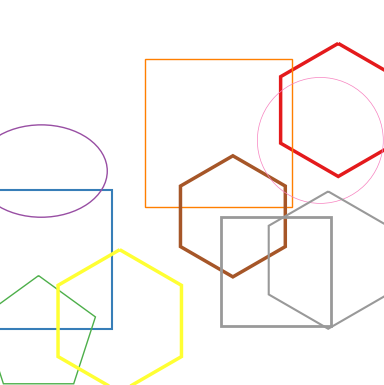[{"shape": "hexagon", "thickness": 2.5, "radius": 0.86, "center": [0.879, 0.714]}, {"shape": "square", "thickness": 1.5, "radius": 0.91, "center": [0.109, 0.326]}, {"shape": "pentagon", "thickness": 1, "radius": 0.78, "center": [0.1, 0.129]}, {"shape": "oval", "thickness": 1, "radius": 0.86, "center": [0.107, 0.556]}, {"shape": "square", "thickness": 1, "radius": 0.96, "center": [0.568, 0.655]}, {"shape": "hexagon", "thickness": 2.5, "radius": 0.93, "center": [0.311, 0.166]}, {"shape": "hexagon", "thickness": 2.5, "radius": 0.79, "center": [0.605, 0.438]}, {"shape": "circle", "thickness": 0.5, "radius": 0.82, "center": [0.832, 0.635]}, {"shape": "square", "thickness": 2, "radius": 0.71, "center": [0.717, 0.294]}, {"shape": "hexagon", "thickness": 1.5, "radius": 0.89, "center": [0.852, 0.324]}]